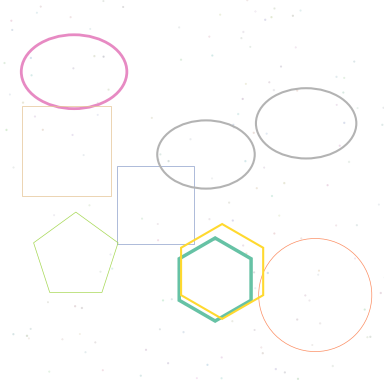[{"shape": "hexagon", "thickness": 2.5, "radius": 0.54, "center": [0.559, 0.274]}, {"shape": "circle", "thickness": 0.5, "radius": 0.73, "center": [0.819, 0.234]}, {"shape": "square", "thickness": 0.5, "radius": 0.5, "center": [0.404, 0.468]}, {"shape": "oval", "thickness": 2, "radius": 0.69, "center": [0.192, 0.814]}, {"shape": "pentagon", "thickness": 0.5, "radius": 0.58, "center": [0.197, 0.334]}, {"shape": "hexagon", "thickness": 1.5, "radius": 0.62, "center": [0.577, 0.295]}, {"shape": "square", "thickness": 0.5, "radius": 0.58, "center": [0.172, 0.608]}, {"shape": "oval", "thickness": 1.5, "radius": 0.63, "center": [0.535, 0.599]}, {"shape": "oval", "thickness": 1.5, "radius": 0.65, "center": [0.795, 0.68]}]